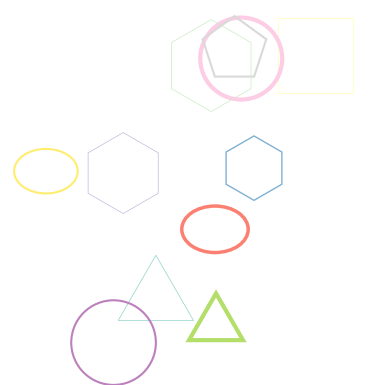[{"shape": "triangle", "thickness": 0.5, "radius": 0.57, "center": [0.405, 0.224]}, {"shape": "square", "thickness": 0.5, "radius": 0.48, "center": [0.819, 0.857]}, {"shape": "hexagon", "thickness": 0.5, "radius": 0.53, "center": [0.32, 0.55]}, {"shape": "oval", "thickness": 2.5, "radius": 0.43, "center": [0.558, 0.404]}, {"shape": "hexagon", "thickness": 1, "radius": 0.42, "center": [0.66, 0.563]}, {"shape": "triangle", "thickness": 3, "radius": 0.4, "center": [0.561, 0.157]}, {"shape": "circle", "thickness": 3, "radius": 0.53, "center": [0.627, 0.848]}, {"shape": "pentagon", "thickness": 1.5, "radius": 0.43, "center": [0.609, 0.871]}, {"shape": "circle", "thickness": 1.5, "radius": 0.55, "center": [0.295, 0.11]}, {"shape": "hexagon", "thickness": 0.5, "radius": 0.6, "center": [0.549, 0.83]}, {"shape": "oval", "thickness": 1.5, "radius": 0.41, "center": [0.119, 0.555]}]